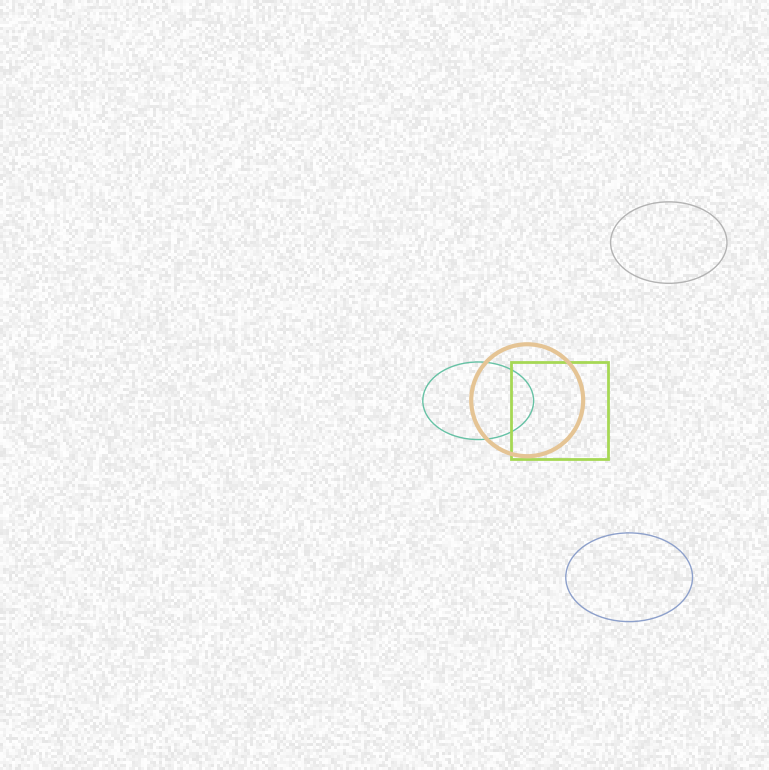[{"shape": "oval", "thickness": 0.5, "radius": 0.36, "center": [0.621, 0.48]}, {"shape": "oval", "thickness": 0.5, "radius": 0.41, "center": [0.817, 0.25]}, {"shape": "square", "thickness": 1, "radius": 0.31, "center": [0.726, 0.467]}, {"shape": "circle", "thickness": 1.5, "radius": 0.36, "center": [0.685, 0.48]}, {"shape": "oval", "thickness": 0.5, "radius": 0.38, "center": [0.869, 0.685]}]